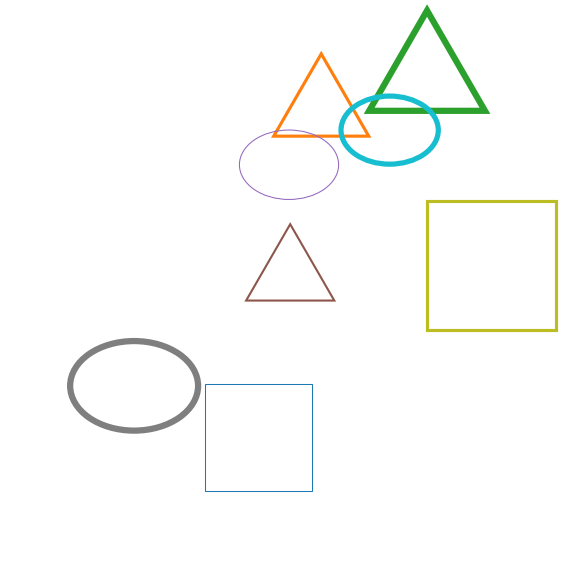[{"shape": "square", "thickness": 0.5, "radius": 0.46, "center": [0.448, 0.241]}, {"shape": "triangle", "thickness": 1.5, "radius": 0.47, "center": [0.556, 0.811]}, {"shape": "triangle", "thickness": 3, "radius": 0.58, "center": [0.739, 0.865]}, {"shape": "oval", "thickness": 0.5, "radius": 0.43, "center": [0.5, 0.714]}, {"shape": "triangle", "thickness": 1, "radius": 0.44, "center": [0.503, 0.523]}, {"shape": "oval", "thickness": 3, "radius": 0.55, "center": [0.232, 0.331]}, {"shape": "square", "thickness": 1.5, "radius": 0.56, "center": [0.851, 0.539]}, {"shape": "oval", "thickness": 2.5, "radius": 0.42, "center": [0.675, 0.774]}]